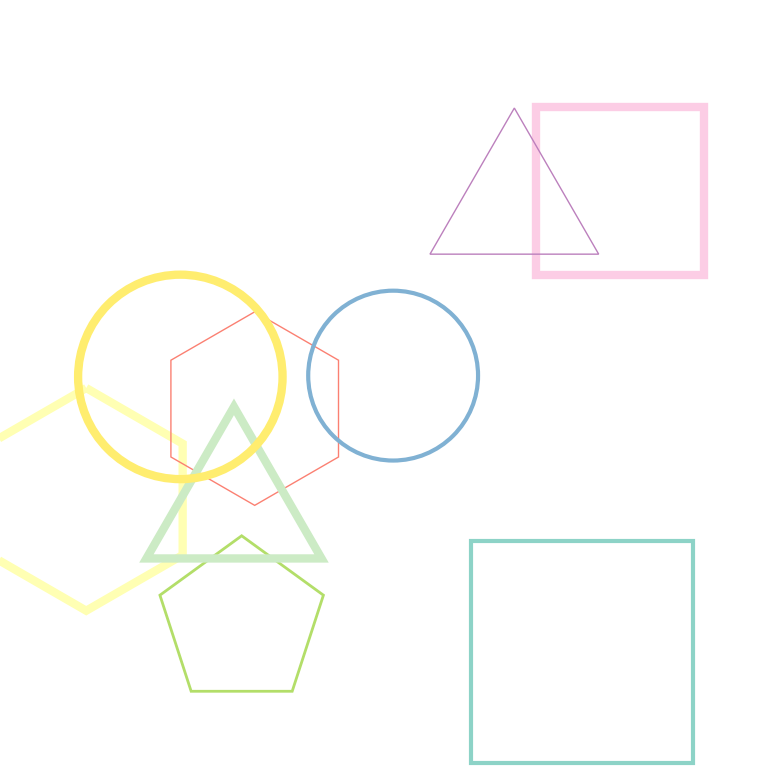[{"shape": "square", "thickness": 1.5, "radius": 0.72, "center": [0.756, 0.153]}, {"shape": "hexagon", "thickness": 3, "radius": 0.72, "center": [0.112, 0.351]}, {"shape": "hexagon", "thickness": 0.5, "radius": 0.63, "center": [0.331, 0.469]}, {"shape": "circle", "thickness": 1.5, "radius": 0.55, "center": [0.511, 0.512]}, {"shape": "pentagon", "thickness": 1, "radius": 0.56, "center": [0.314, 0.193]}, {"shape": "square", "thickness": 3, "radius": 0.54, "center": [0.805, 0.752]}, {"shape": "triangle", "thickness": 0.5, "radius": 0.63, "center": [0.668, 0.733]}, {"shape": "triangle", "thickness": 3, "radius": 0.66, "center": [0.304, 0.34]}, {"shape": "circle", "thickness": 3, "radius": 0.66, "center": [0.234, 0.511]}]